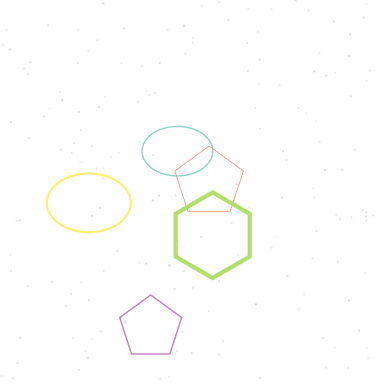[{"shape": "oval", "thickness": 1, "radius": 0.46, "center": [0.461, 0.607]}, {"shape": "pentagon", "thickness": 0.5, "radius": 0.47, "center": [0.543, 0.527]}, {"shape": "hexagon", "thickness": 3, "radius": 0.56, "center": [0.552, 0.389]}, {"shape": "pentagon", "thickness": 1, "radius": 0.42, "center": [0.391, 0.149]}, {"shape": "oval", "thickness": 1.5, "radius": 0.55, "center": [0.231, 0.473]}]